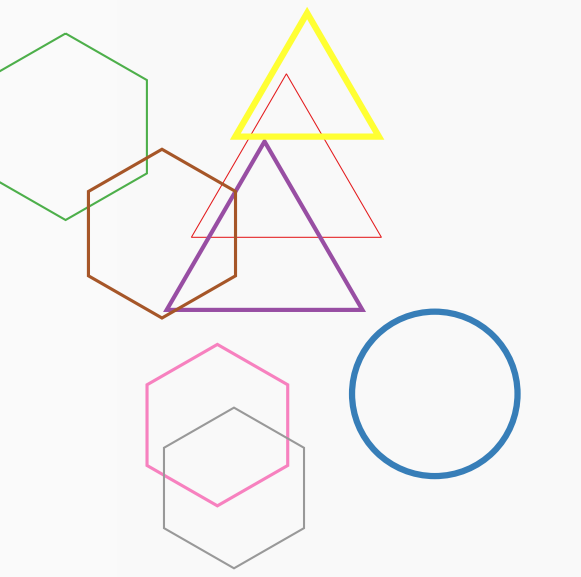[{"shape": "triangle", "thickness": 0.5, "radius": 0.94, "center": [0.493, 0.683]}, {"shape": "circle", "thickness": 3, "radius": 0.71, "center": [0.748, 0.317]}, {"shape": "hexagon", "thickness": 1, "radius": 0.81, "center": [0.113, 0.78]}, {"shape": "triangle", "thickness": 2, "radius": 0.97, "center": [0.455, 0.56]}, {"shape": "triangle", "thickness": 3, "radius": 0.71, "center": [0.528, 0.834]}, {"shape": "hexagon", "thickness": 1.5, "radius": 0.73, "center": [0.279, 0.595]}, {"shape": "hexagon", "thickness": 1.5, "radius": 0.7, "center": [0.374, 0.263]}, {"shape": "hexagon", "thickness": 1, "radius": 0.7, "center": [0.403, 0.154]}]